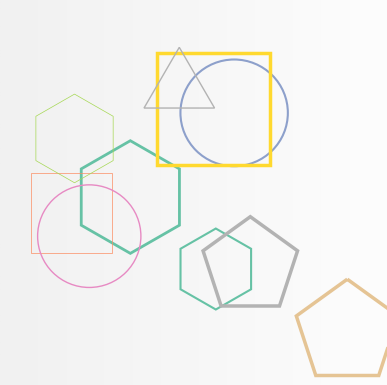[{"shape": "hexagon", "thickness": 2, "radius": 0.73, "center": [0.336, 0.488]}, {"shape": "hexagon", "thickness": 1.5, "radius": 0.53, "center": [0.557, 0.301]}, {"shape": "square", "thickness": 0.5, "radius": 0.52, "center": [0.184, 0.447]}, {"shape": "circle", "thickness": 1.5, "radius": 0.69, "center": [0.604, 0.707]}, {"shape": "circle", "thickness": 1, "radius": 0.67, "center": [0.23, 0.387]}, {"shape": "hexagon", "thickness": 0.5, "radius": 0.58, "center": [0.192, 0.64]}, {"shape": "square", "thickness": 2.5, "radius": 0.73, "center": [0.551, 0.716]}, {"shape": "pentagon", "thickness": 2.5, "radius": 0.69, "center": [0.896, 0.137]}, {"shape": "triangle", "thickness": 1, "radius": 0.53, "center": [0.463, 0.772]}, {"shape": "pentagon", "thickness": 2.5, "radius": 0.64, "center": [0.646, 0.309]}]